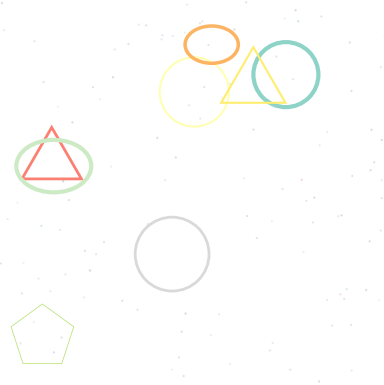[{"shape": "circle", "thickness": 3, "radius": 0.42, "center": [0.743, 0.806]}, {"shape": "circle", "thickness": 1.5, "radius": 0.45, "center": [0.505, 0.761]}, {"shape": "triangle", "thickness": 2, "radius": 0.45, "center": [0.134, 0.58]}, {"shape": "oval", "thickness": 2.5, "radius": 0.35, "center": [0.55, 0.884]}, {"shape": "pentagon", "thickness": 0.5, "radius": 0.43, "center": [0.11, 0.125]}, {"shape": "circle", "thickness": 2, "radius": 0.48, "center": [0.447, 0.34]}, {"shape": "oval", "thickness": 3, "radius": 0.49, "center": [0.14, 0.569]}, {"shape": "triangle", "thickness": 1.5, "radius": 0.48, "center": [0.658, 0.781]}]